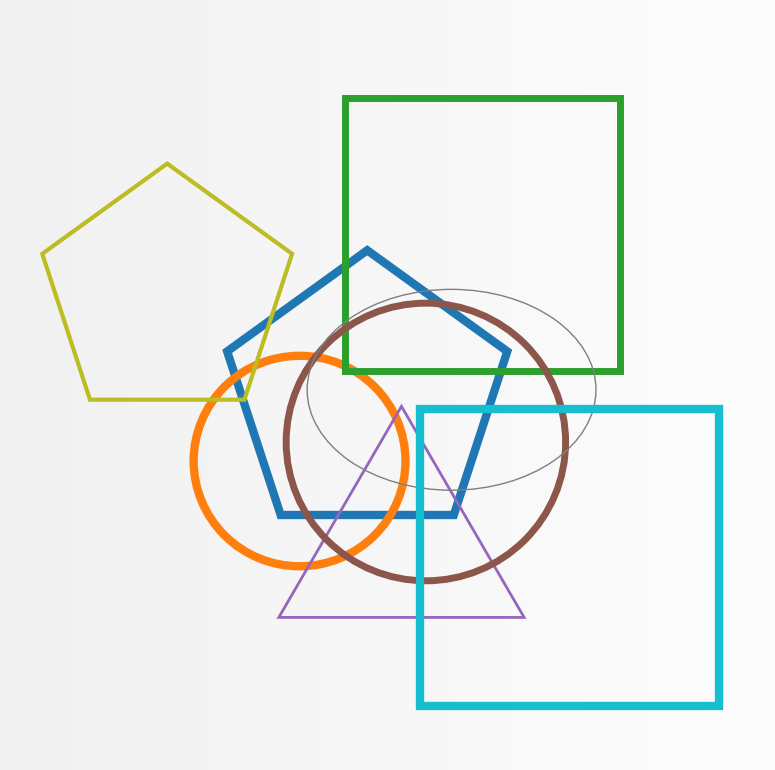[{"shape": "pentagon", "thickness": 3, "radius": 0.95, "center": [0.474, 0.485]}, {"shape": "circle", "thickness": 3, "radius": 0.68, "center": [0.387, 0.401]}, {"shape": "square", "thickness": 2.5, "radius": 0.89, "center": [0.622, 0.695]}, {"shape": "triangle", "thickness": 1, "radius": 0.91, "center": [0.518, 0.29]}, {"shape": "circle", "thickness": 2.5, "radius": 0.9, "center": [0.55, 0.426]}, {"shape": "oval", "thickness": 0.5, "radius": 0.93, "center": [0.583, 0.494]}, {"shape": "pentagon", "thickness": 1.5, "radius": 0.85, "center": [0.216, 0.618]}, {"shape": "square", "thickness": 3, "radius": 0.96, "center": [0.735, 0.276]}]